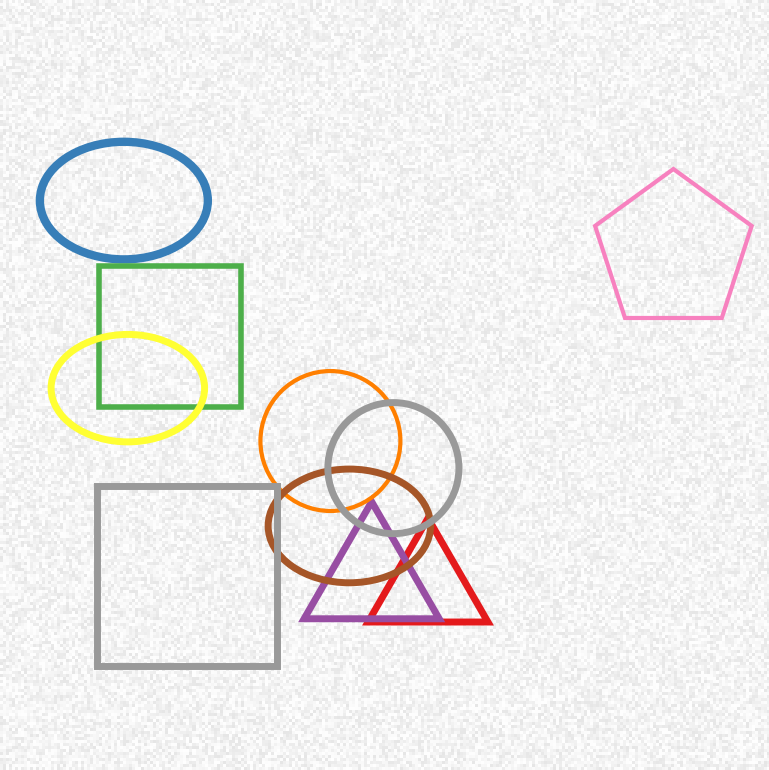[{"shape": "triangle", "thickness": 2.5, "radius": 0.45, "center": [0.556, 0.237]}, {"shape": "oval", "thickness": 3, "radius": 0.55, "center": [0.161, 0.74]}, {"shape": "square", "thickness": 2, "radius": 0.46, "center": [0.221, 0.563]}, {"shape": "triangle", "thickness": 2.5, "radius": 0.51, "center": [0.483, 0.247]}, {"shape": "circle", "thickness": 1.5, "radius": 0.45, "center": [0.429, 0.427]}, {"shape": "oval", "thickness": 2.5, "radius": 0.5, "center": [0.166, 0.496]}, {"shape": "oval", "thickness": 2.5, "radius": 0.53, "center": [0.454, 0.317]}, {"shape": "pentagon", "thickness": 1.5, "radius": 0.53, "center": [0.875, 0.674]}, {"shape": "square", "thickness": 2.5, "radius": 0.58, "center": [0.243, 0.252]}, {"shape": "circle", "thickness": 2.5, "radius": 0.43, "center": [0.511, 0.392]}]